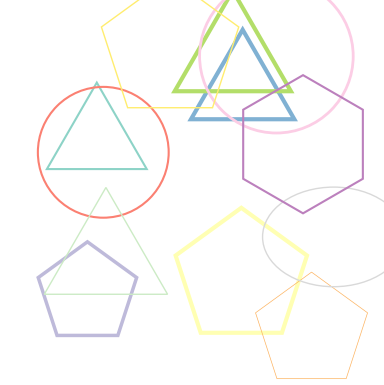[{"shape": "triangle", "thickness": 1.5, "radius": 0.75, "center": [0.251, 0.636]}, {"shape": "pentagon", "thickness": 3, "radius": 0.9, "center": [0.627, 0.281]}, {"shape": "pentagon", "thickness": 2.5, "radius": 0.67, "center": [0.227, 0.237]}, {"shape": "circle", "thickness": 1.5, "radius": 0.85, "center": [0.268, 0.604]}, {"shape": "triangle", "thickness": 3, "radius": 0.78, "center": [0.63, 0.768]}, {"shape": "pentagon", "thickness": 0.5, "radius": 0.76, "center": [0.809, 0.14]}, {"shape": "triangle", "thickness": 3, "radius": 0.87, "center": [0.605, 0.85]}, {"shape": "circle", "thickness": 2, "radius": 1.0, "center": [0.718, 0.854]}, {"shape": "oval", "thickness": 1, "radius": 0.92, "center": [0.867, 0.385]}, {"shape": "hexagon", "thickness": 1.5, "radius": 0.9, "center": [0.787, 0.625]}, {"shape": "triangle", "thickness": 1, "radius": 0.92, "center": [0.275, 0.328]}, {"shape": "pentagon", "thickness": 1, "radius": 0.94, "center": [0.442, 0.872]}]